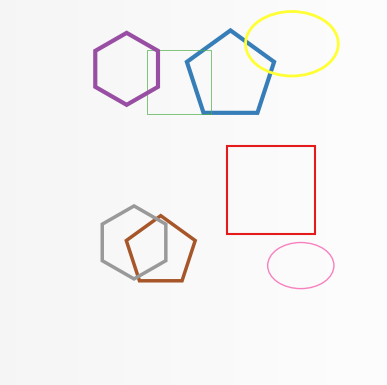[{"shape": "square", "thickness": 1.5, "radius": 0.57, "center": [0.699, 0.507]}, {"shape": "pentagon", "thickness": 3, "radius": 0.59, "center": [0.595, 0.803]}, {"shape": "square", "thickness": 0.5, "radius": 0.42, "center": [0.462, 0.786]}, {"shape": "hexagon", "thickness": 3, "radius": 0.47, "center": [0.327, 0.821]}, {"shape": "oval", "thickness": 2, "radius": 0.6, "center": [0.753, 0.886]}, {"shape": "pentagon", "thickness": 2.5, "radius": 0.47, "center": [0.415, 0.346]}, {"shape": "oval", "thickness": 1, "radius": 0.43, "center": [0.776, 0.31]}, {"shape": "hexagon", "thickness": 2.5, "radius": 0.47, "center": [0.346, 0.37]}]